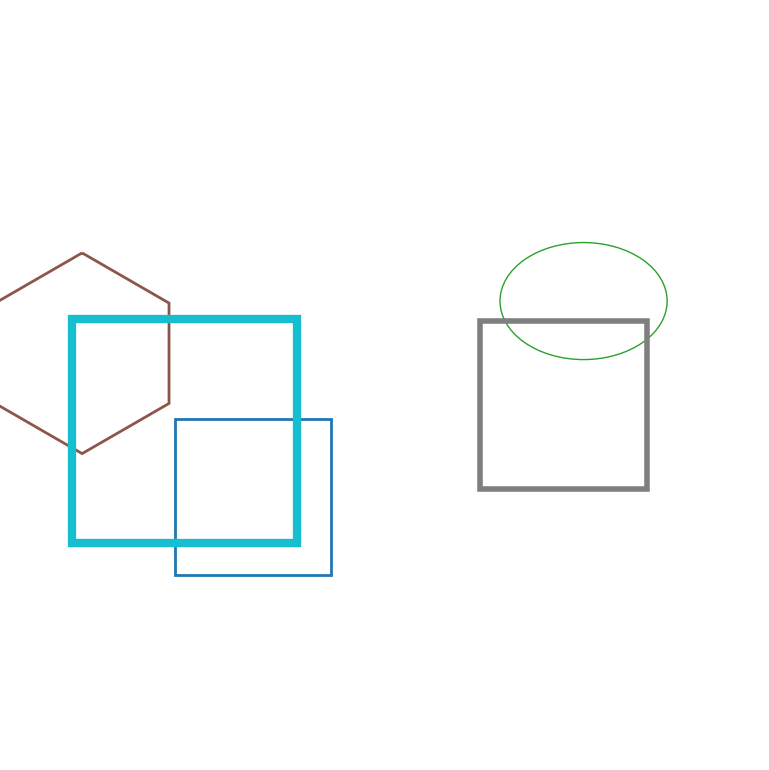[{"shape": "square", "thickness": 1, "radius": 0.51, "center": [0.328, 0.355]}, {"shape": "oval", "thickness": 0.5, "radius": 0.54, "center": [0.758, 0.609]}, {"shape": "hexagon", "thickness": 1, "radius": 0.65, "center": [0.107, 0.541]}, {"shape": "square", "thickness": 2, "radius": 0.54, "center": [0.732, 0.474]}, {"shape": "square", "thickness": 3, "radius": 0.73, "center": [0.24, 0.44]}]